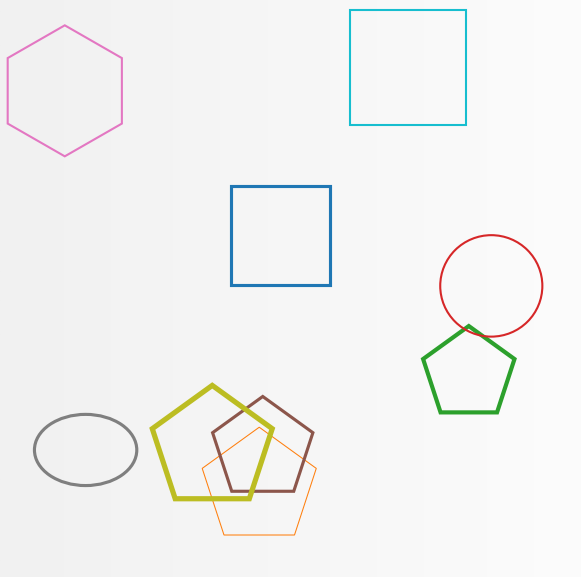[{"shape": "square", "thickness": 1.5, "radius": 0.43, "center": [0.483, 0.591]}, {"shape": "pentagon", "thickness": 0.5, "radius": 0.52, "center": [0.446, 0.156]}, {"shape": "pentagon", "thickness": 2, "radius": 0.41, "center": [0.807, 0.352]}, {"shape": "circle", "thickness": 1, "radius": 0.44, "center": [0.845, 0.504]}, {"shape": "pentagon", "thickness": 1.5, "radius": 0.45, "center": [0.452, 0.222]}, {"shape": "hexagon", "thickness": 1, "radius": 0.57, "center": [0.111, 0.842]}, {"shape": "oval", "thickness": 1.5, "radius": 0.44, "center": [0.147, 0.22]}, {"shape": "pentagon", "thickness": 2.5, "radius": 0.54, "center": [0.365, 0.223]}, {"shape": "square", "thickness": 1, "radius": 0.5, "center": [0.702, 0.883]}]